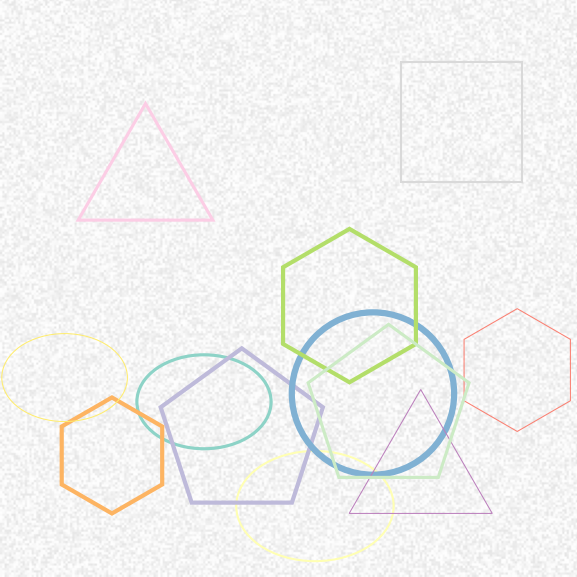[{"shape": "oval", "thickness": 1.5, "radius": 0.58, "center": [0.353, 0.303]}, {"shape": "oval", "thickness": 1, "radius": 0.68, "center": [0.545, 0.123]}, {"shape": "pentagon", "thickness": 2, "radius": 0.74, "center": [0.419, 0.248]}, {"shape": "hexagon", "thickness": 0.5, "radius": 0.53, "center": [0.896, 0.358]}, {"shape": "circle", "thickness": 3, "radius": 0.7, "center": [0.646, 0.318]}, {"shape": "hexagon", "thickness": 2, "radius": 0.5, "center": [0.194, 0.21]}, {"shape": "hexagon", "thickness": 2, "radius": 0.66, "center": [0.605, 0.47]}, {"shape": "triangle", "thickness": 1.5, "radius": 0.67, "center": [0.252, 0.685]}, {"shape": "square", "thickness": 1, "radius": 0.52, "center": [0.8, 0.788]}, {"shape": "triangle", "thickness": 0.5, "radius": 0.72, "center": [0.728, 0.182]}, {"shape": "pentagon", "thickness": 1.5, "radius": 0.73, "center": [0.673, 0.291]}, {"shape": "oval", "thickness": 0.5, "radius": 0.54, "center": [0.112, 0.345]}]